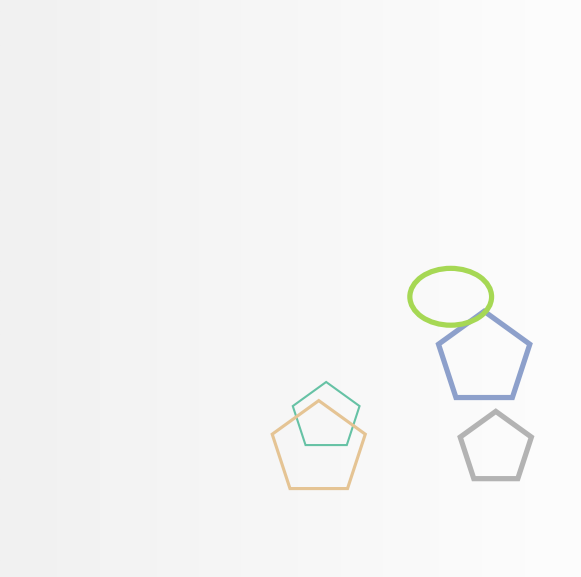[{"shape": "pentagon", "thickness": 1, "radius": 0.3, "center": [0.561, 0.277]}, {"shape": "pentagon", "thickness": 2.5, "radius": 0.41, "center": [0.833, 0.378]}, {"shape": "oval", "thickness": 2.5, "radius": 0.35, "center": [0.775, 0.485]}, {"shape": "pentagon", "thickness": 1.5, "radius": 0.42, "center": [0.548, 0.221]}, {"shape": "pentagon", "thickness": 2.5, "radius": 0.32, "center": [0.853, 0.222]}]